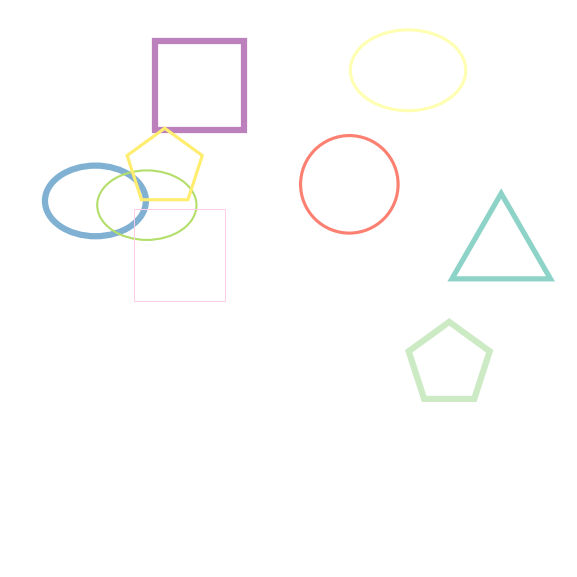[{"shape": "triangle", "thickness": 2.5, "radius": 0.49, "center": [0.868, 0.566]}, {"shape": "oval", "thickness": 1.5, "radius": 0.5, "center": [0.707, 0.877]}, {"shape": "circle", "thickness": 1.5, "radius": 0.42, "center": [0.605, 0.68]}, {"shape": "oval", "thickness": 3, "radius": 0.44, "center": [0.165, 0.651]}, {"shape": "oval", "thickness": 1, "radius": 0.43, "center": [0.254, 0.644]}, {"shape": "square", "thickness": 0.5, "radius": 0.4, "center": [0.311, 0.558]}, {"shape": "square", "thickness": 3, "radius": 0.39, "center": [0.345, 0.851]}, {"shape": "pentagon", "thickness": 3, "radius": 0.37, "center": [0.778, 0.368]}, {"shape": "pentagon", "thickness": 1.5, "radius": 0.34, "center": [0.285, 0.709]}]